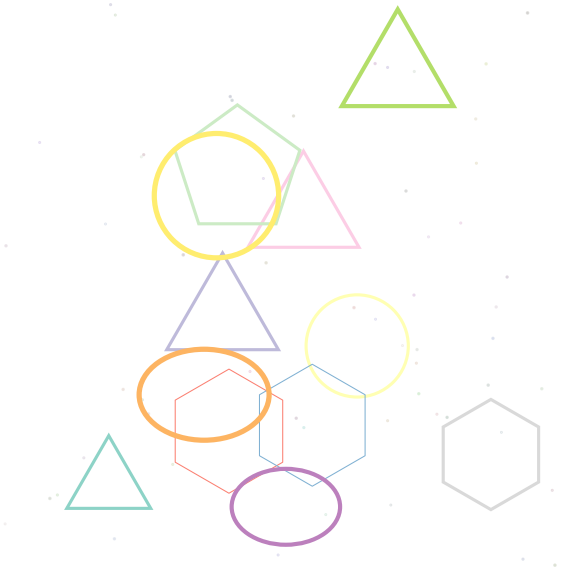[{"shape": "triangle", "thickness": 1.5, "radius": 0.42, "center": [0.188, 0.161]}, {"shape": "circle", "thickness": 1.5, "radius": 0.44, "center": [0.619, 0.4]}, {"shape": "triangle", "thickness": 1.5, "radius": 0.56, "center": [0.385, 0.449]}, {"shape": "hexagon", "thickness": 0.5, "radius": 0.54, "center": [0.396, 0.253]}, {"shape": "hexagon", "thickness": 0.5, "radius": 0.53, "center": [0.541, 0.263]}, {"shape": "oval", "thickness": 2.5, "radius": 0.56, "center": [0.353, 0.316]}, {"shape": "triangle", "thickness": 2, "radius": 0.56, "center": [0.689, 0.871]}, {"shape": "triangle", "thickness": 1.5, "radius": 0.56, "center": [0.525, 0.626]}, {"shape": "hexagon", "thickness": 1.5, "radius": 0.48, "center": [0.85, 0.212]}, {"shape": "oval", "thickness": 2, "radius": 0.47, "center": [0.495, 0.122]}, {"shape": "pentagon", "thickness": 1.5, "radius": 0.57, "center": [0.411, 0.704]}, {"shape": "circle", "thickness": 2.5, "radius": 0.54, "center": [0.375, 0.66]}]